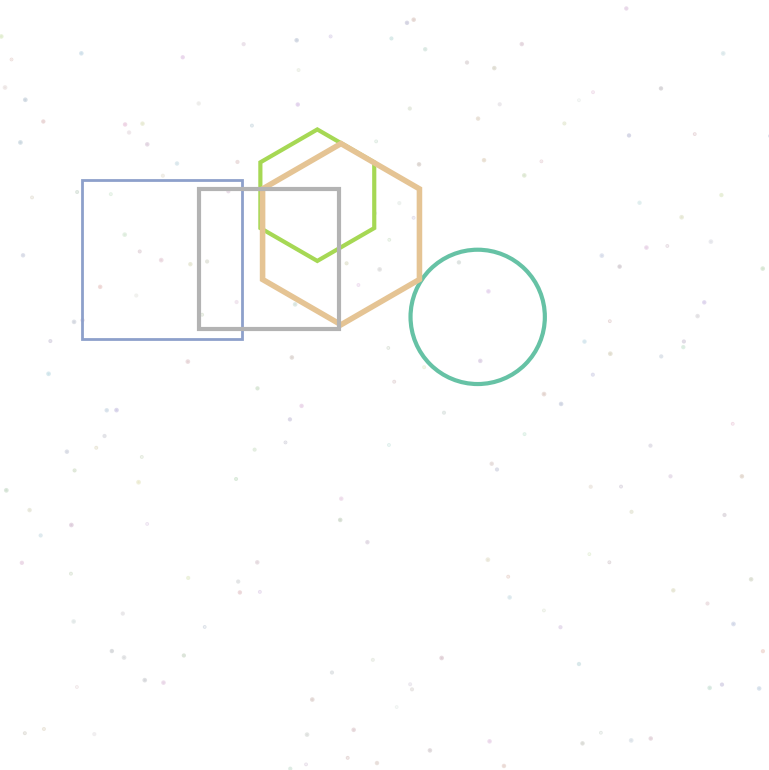[{"shape": "circle", "thickness": 1.5, "radius": 0.44, "center": [0.62, 0.588]}, {"shape": "square", "thickness": 1, "radius": 0.52, "center": [0.21, 0.663]}, {"shape": "hexagon", "thickness": 1.5, "radius": 0.43, "center": [0.412, 0.746]}, {"shape": "hexagon", "thickness": 2, "radius": 0.59, "center": [0.443, 0.696]}, {"shape": "square", "thickness": 1.5, "radius": 0.46, "center": [0.349, 0.664]}]